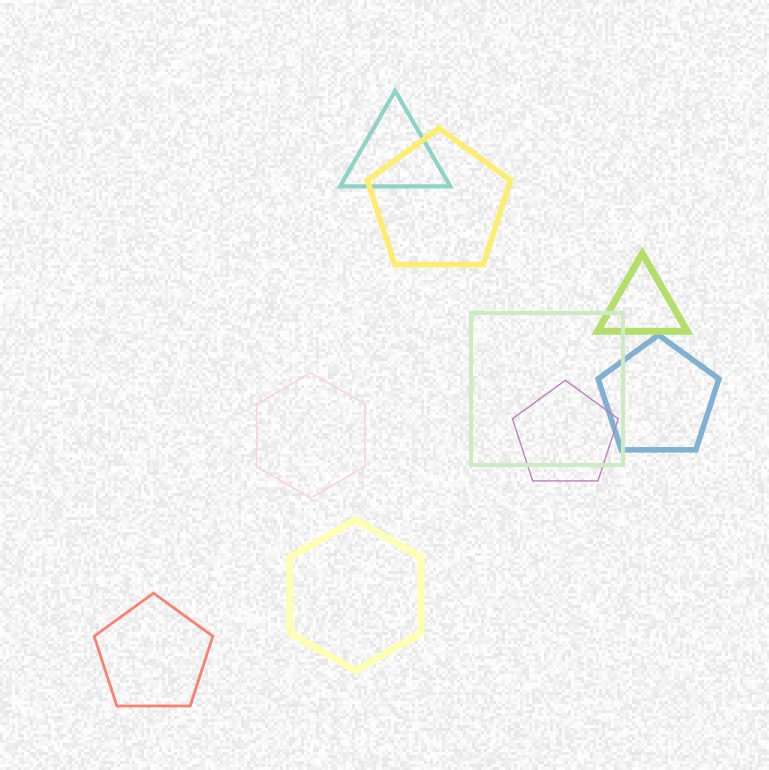[{"shape": "triangle", "thickness": 1.5, "radius": 0.41, "center": [0.513, 0.799]}, {"shape": "hexagon", "thickness": 2.5, "radius": 0.49, "center": [0.462, 0.227]}, {"shape": "pentagon", "thickness": 1, "radius": 0.41, "center": [0.199, 0.149]}, {"shape": "pentagon", "thickness": 2, "radius": 0.41, "center": [0.855, 0.483]}, {"shape": "triangle", "thickness": 2.5, "radius": 0.34, "center": [0.834, 0.603]}, {"shape": "hexagon", "thickness": 0.5, "radius": 0.41, "center": [0.404, 0.434]}, {"shape": "pentagon", "thickness": 0.5, "radius": 0.36, "center": [0.734, 0.434]}, {"shape": "square", "thickness": 1.5, "radius": 0.49, "center": [0.71, 0.495]}, {"shape": "pentagon", "thickness": 2, "radius": 0.49, "center": [0.57, 0.736]}]